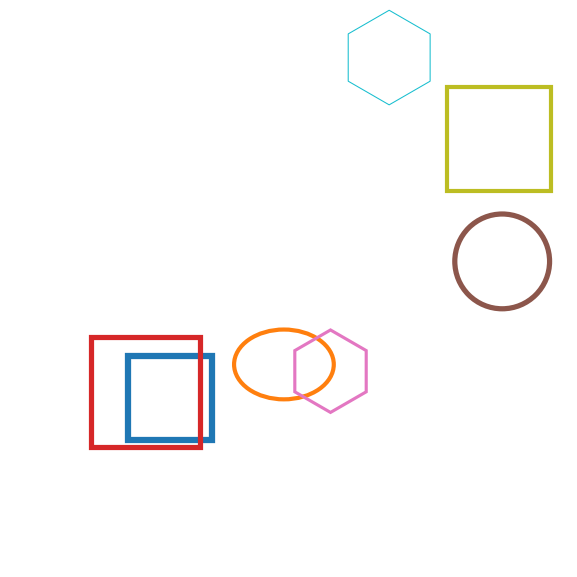[{"shape": "square", "thickness": 3, "radius": 0.36, "center": [0.294, 0.31]}, {"shape": "oval", "thickness": 2, "radius": 0.43, "center": [0.492, 0.368]}, {"shape": "square", "thickness": 2.5, "radius": 0.48, "center": [0.252, 0.32]}, {"shape": "circle", "thickness": 2.5, "radius": 0.41, "center": [0.87, 0.547]}, {"shape": "hexagon", "thickness": 1.5, "radius": 0.36, "center": [0.572, 0.356]}, {"shape": "square", "thickness": 2, "radius": 0.45, "center": [0.863, 0.758]}, {"shape": "hexagon", "thickness": 0.5, "radius": 0.41, "center": [0.674, 0.899]}]